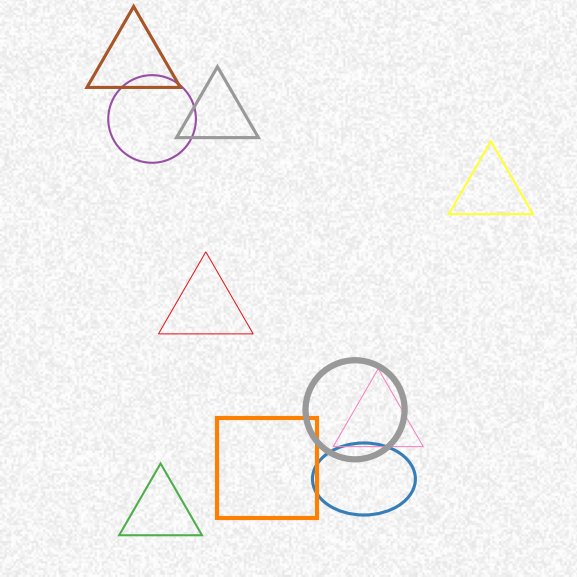[{"shape": "triangle", "thickness": 0.5, "radius": 0.47, "center": [0.356, 0.468]}, {"shape": "oval", "thickness": 1.5, "radius": 0.45, "center": [0.63, 0.17]}, {"shape": "triangle", "thickness": 1, "radius": 0.41, "center": [0.278, 0.114]}, {"shape": "circle", "thickness": 1, "radius": 0.38, "center": [0.263, 0.793]}, {"shape": "square", "thickness": 2, "radius": 0.44, "center": [0.463, 0.189]}, {"shape": "triangle", "thickness": 1, "radius": 0.42, "center": [0.85, 0.67]}, {"shape": "triangle", "thickness": 1.5, "radius": 0.47, "center": [0.231, 0.894]}, {"shape": "triangle", "thickness": 0.5, "radius": 0.45, "center": [0.655, 0.271]}, {"shape": "triangle", "thickness": 1.5, "radius": 0.41, "center": [0.377, 0.802]}, {"shape": "circle", "thickness": 3, "radius": 0.43, "center": [0.615, 0.29]}]